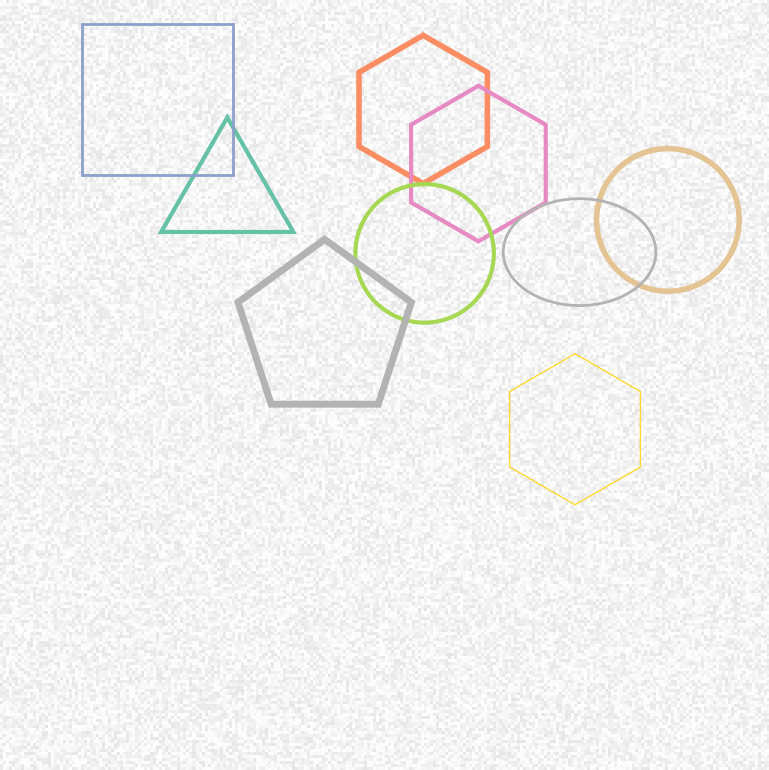[{"shape": "triangle", "thickness": 1.5, "radius": 0.5, "center": [0.295, 0.748]}, {"shape": "hexagon", "thickness": 2, "radius": 0.48, "center": [0.55, 0.858]}, {"shape": "square", "thickness": 1, "radius": 0.49, "center": [0.204, 0.871]}, {"shape": "hexagon", "thickness": 1.5, "radius": 0.5, "center": [0.621, 0.788]}, {"shape": "circle", "thickness": 1.5, "radius": 0.45, "center": [0.551, 0.671]}, {"shape": "hexagon", "thickness": 0.5, "radius": 0.49, "center": [0.747, 0.443]}, {"shape": "circle", "thickness": 2, "radius": 0.46, "center": [0.867, 0.714]}, {"shape": "pentagon", "thickness": 2.5, "radius": 0.59, "center": [0.422, 0.571]}, {"shape": "oval", "thickness": 1, "radius": 0.5, "center": [0.753, 0.673]}]